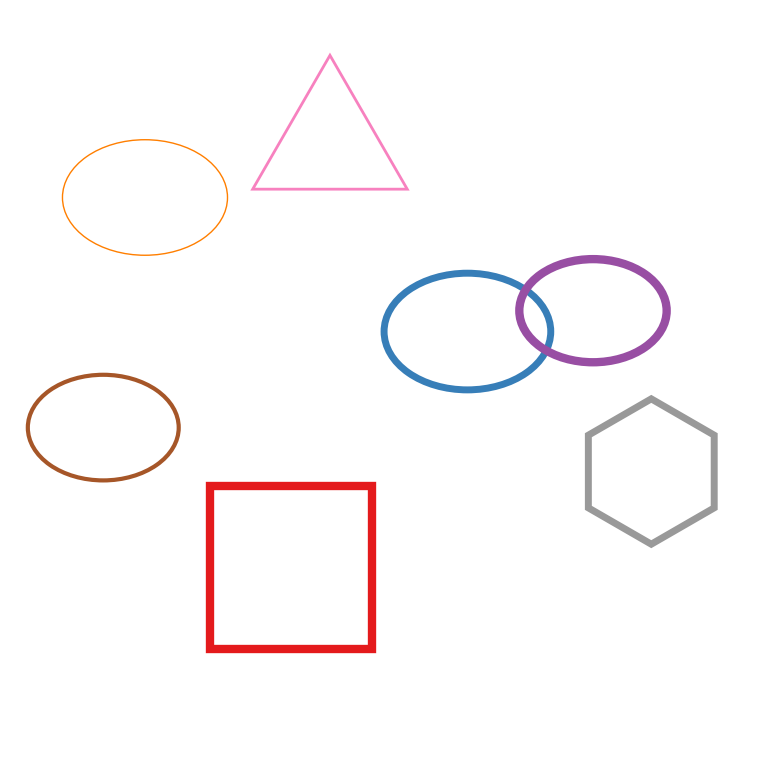[{"shape": "square", "thickness": 3, "radius": 0.53, "center": [0.378, 0.263]}, {"shape": "oval", "thickness": 2.5, "radius": 0.54, "center": [0.607, 0.569]}, {"shape": "oval", "thickness": 3, "radius": 0.48, "center": [0.77, 0.597]}, {"shape": "oval", "thickness": 0.5, "radius": 0.54, "center": [0.188, 0.744]}, {"shape": "oval", "thickness": 1.5, "radius": 0.49, "center": [0.134, 0.445]}, {"shape": "triangle", "thickness": 1, "radius": 0.58, "center": [0.429, 0.812]}, {"shape": "hexagon", "thickness": 2.5, "radius": 0.47, "center": [0.846, 0.388]}]